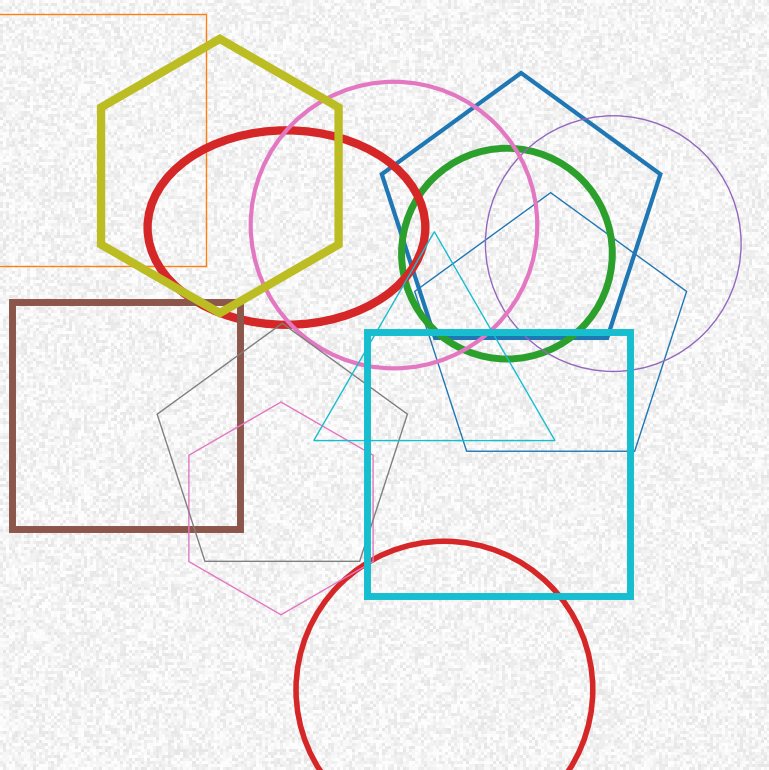[{"shape": "pentagon", "thickness": 1.5, "radius": 0.95, "center": [0.677, 0.715]}, {"shape": "pentagon", "thickness": 0.5, "radius": 0.93, "center": [0.715, 0.564]}, {"shape": "square", "thickness": 0.5, "radius": 0.82, "center": [0.104, 0.818]}, {"shape": "circle", "thickness": 2.5, "radius": 0.68, "center": [0.658, 0.671]}, {"shape": "oval", "thickness": 3, "radius": 0.9, "center": [0.372, 0.704]}, {"shape": "circle", "thickness": 2, "radius": 0.96, "center": [0.577, 0.104]}, {"shape": "circle", "thickness": 0.5, "radius": 0.83, "center": [0.796, 0.684]}, {"shape": "square", "thickness": 2.5, "radius": 0.74, "center": [0.164, 0.46]}, {"shape": "circle", "thickness": 1.5, "radius": 0.93, "center": [0.512, 0.708]}, {"shape": "hexagon", "thickness": 0.5, "radius": 0.69, "center": [0.365, 0.34]}, {"shape": "pentagon", "thickness": 0.5, "radius": 0.85, "center": [0.367, 0.409]}, {"shape": "hexagon", "thickness": 3, "radius": 0.89, "center": [0.285, 0.771]}, {"shape": "square", "thickness": 2.5, "radius": 0.86, "center": [0.648, 0.397]}, {"shape": "triangle", "thickness": 0.5, "radius": 0.9, "center": [0.564, 0.518]}]